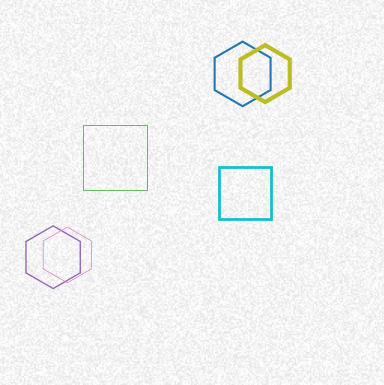[{"shape": "hexagon", "thickness": 1.5, "radius": 0.42, "center": [0.63, 0.808]}, {"shape": "square", "thickness": 0.5, "radius": 0.42, "center": [0.298, 0.591]}, {"shape": "hexagon", "thickness": 1, "radius": 0.41, "center": [0.138, 0.332]}, {"shape": "hexagon", "thickness": 0.5, "radius": 0.36, "center": [0.175, 0.338]}, {"shape": "hexagon", "thickness": 3, "radius": 0.37, "center": [0.689, 0.809]}, {"shape": "square", "thickness": 2, "radius": 0.34, "center": [0.637, 0.498]}]